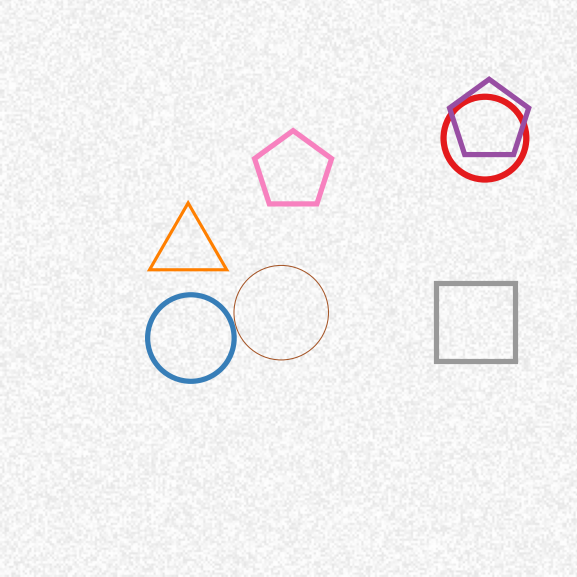[{"shape": "circle", "thickness": 3, "radius": 0.36, "center": [0.84, 0.76]}, {"shape": "circle", "thickness": 2.5, "radius": 0.37, "center": [0.331, 0.414]}, {"shape": "pentagon", "thickness": 2.5, "radius": 0.36, "center": [0.847, 0.79]}, {"shape": "triangle", "thickness": 1.5, "radius": 0.39, "center": [0.326, 0.571]}, {"shape": "circle", "thickness": 0.5, "radius": 0.41, "center": [0.487, 0.458]}, {"shape": "pentagon", "thickness": 2.5, "radius": 0.35, "center": [0.508, 0.703]}, {"shape": "square", "thickness": 2.5, "radius": 0.34, "center": [0.823, 0.441]}]